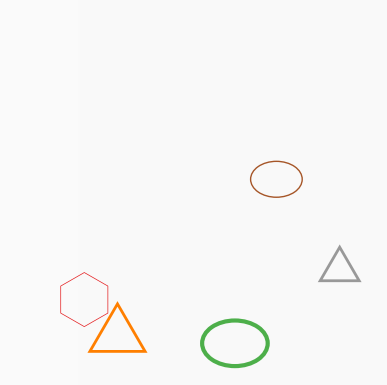[{"shape": "hexagon", "thickness": 0.5, "radius": 0.35, "center": [0.218, 0.222]}, {"shape": "oval", "thickness": 3, "radius": 0.42, "center": [0.606, 0.108]}, {"shape": "triangle", "thickness": 2, "radius": 0.41, "center": [0.303, 0.128]}, {"shape": "oval", "thickness": 1, "radius": 0.33, "center": [0.713, 0.534]}, {"shape": "triangle", "thickness": 2, "radius": 0.29, "center": [0.877, 0.3]}]